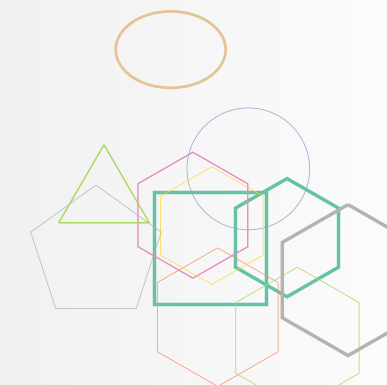[{"shape": "square", "thickness": 2.5, "radius": 0.72, "center": [0.542, 0.355]}, {"shape": "hexagon", "thickness": 2.5, "radius": 0.77, "center": [0.741, 0.383]}, {"shape": "hexagon", "thickness": 0.5, "radius": 0.9, "center": [0.562, 0.176]}, {"shape": "circle", "thickness": 0.5, "radius": 0.79, "center": [0.641, 0.561]}, {"shape": "hexagon", "thickness": 1, "radius": 0.82, "center": [0.498, 0.441]}, {"shape": "triangle", "thickness": 1, "radius": 0.68, "center": [0.268, 0.489]}, {"shape": "hexagon", "thickness": 0.5, "radius": 0.92, "center": [0.768, 0.122]}, {"shape": "hexagon", "thickness": 0.5, "radius": 0.76, "center": [0.547, 0.414]}, {"shape": "oval", "thickness": 2, "radius": 0.71, "center": [0.44, 0.871]}, {"shape": "hexagon", "thickness": 2.5, "radius": 0.98, "center": [0.898, 0.273]}, {"shape": "pentagon", "thickness": 0.5, "radius": 0.89, "center": [0.248, 0.342]}]